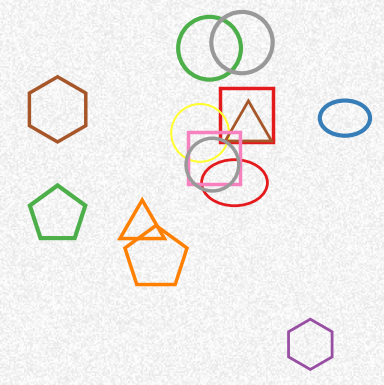[{"shape": "square", "thickness": 2.5, "radius": 0.35, "center": [0.64, 0.701]}, {"shape": "oval", "thickness": 2, "radius": 0.43, "center": [0.609, 0.525]}, {"shape": "oval", "thickness": 3, "radius": 0.33, "center": [0.896, 0.693]}, {"shape": "circle", "thickness": 3, "radius": 0.41, "center": [0.544, 0.875]}, {"shape": "pentagon", "thickness": 3, "radius": 0.38, "center": [0.15, 0.443]}, {"shape": "hexagon", "thickness": 2, "radius": 0.33, "center": [0.806, 0.106]}, {"shape": "pentagon", "thickness": 2.5, "radius": 0.42, "center": [0.405, 0.33]}, {"shape": "triangle", "thickness": 2.5, "radius": 0.33, "center": [0.369, 0.414]}, {"shape": "circle", "thickness": 1.5, "radius": 0.38, "center": [0.52, 0.655]}, {"shape": "hexagon", "thickness": 2.5, "radius": 0.42, "center": [0.15, 0.716]}, {"shape": "triangle", "thickness": 2, "radius": 0.35, "center": [0.645, 0.668]}, {"shape": "square", "thickness": 2.5, "radius": 0.34, "center": [0.557, 0.589]}, {"shape": "circle", "thickness": 3, "radius": 0.4, "center": [0.629, 0.889]}, {"shape": "circle", "thickness": 2.5, "radius": 0.34, "center": [0.552, 0.572]}]